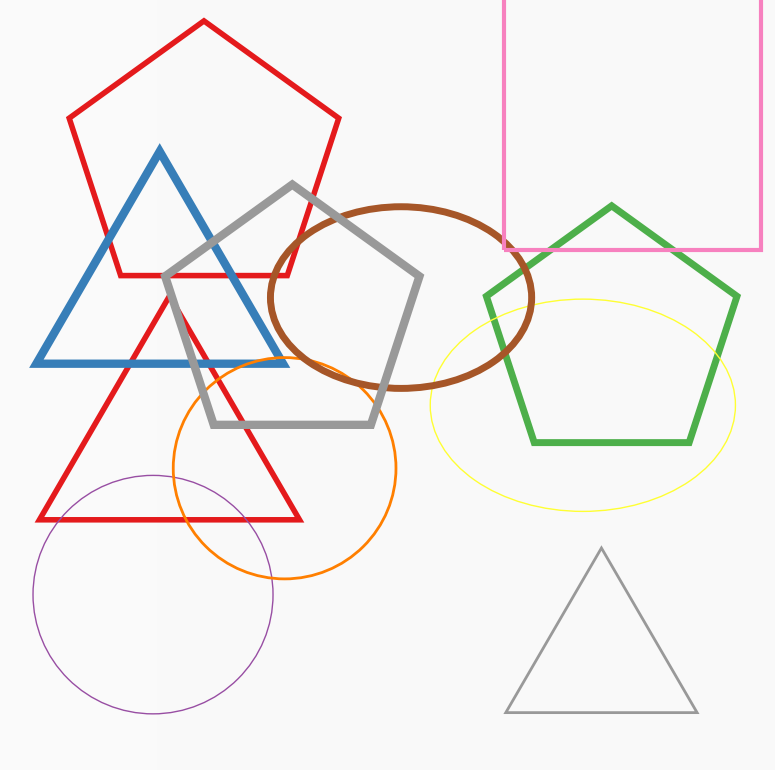[{"shape": "pentagon", "thickness": 2, "radius": 0.91, "center": [0.263, 0.79]}, {"shape": "triangle", "thickness": 2, "radius": 0.97, "center": [0.219, 0.422]}, {"shape": "triangle", "thickness": 3, "radius": 0.92, "center": [0.206, 0.62]}, {"shape": "pentagon", "thickness": 2.5, "radius": 0.85, "center": [0.789, 0.563]}, {"shape": "circle", "thickness": 0.5, "radius": 0.77, "center": [0.197, 0.228]}, {"shape": "circle", "thickness": 1, "radius": 0.72, "center": [0.367, 0.392]}, {"shape": "oval", "thickness": 0.5, "radius": 0.98, "center": [0.752, 0.474]}, {"shape": "oval", "thickness": 2.5, "radius": 0.84, "center": [0.517, 0.614]}, {"shape": "square", "thickness": 1.5, "radius": 0.83, "center": [0.816, 0.841]}, {"shape": "triangle", "thickness": 1, "radius": 0.71, "center": [0.776, 0.146]}, {"shape": "pentagon", "thickness": 3, "radius": 0.86, "center": [0.377, 0.588]}]